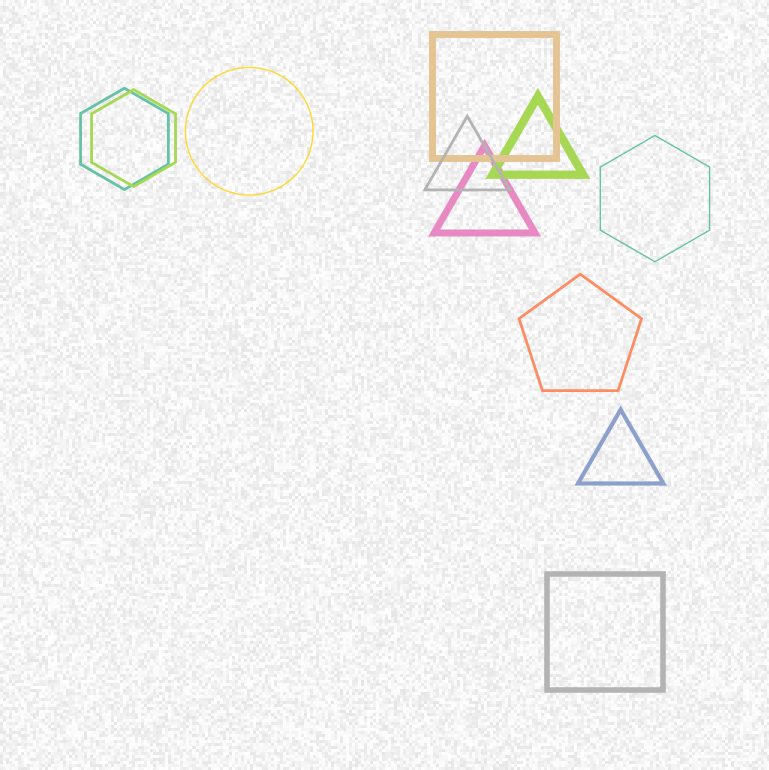[{"shape": "hexagon", "thickness": 0.5, "radius": 0.41, "center": [0.851, 0.742]}, {"shape": "hexagon", "thickness": 1, "radius": 0.33, "center": [0.162, 0.82]}, {"shape": "pentagon", "thickness": 1, "radius": 0.42, "center": [0.754, 0.56]}, {"shape": "triangle", "thickness": 1.5, "radius": 0.32, "center": [0.806, 0.404]}, {"shape": "triangle", "thickness": 2.5, "radius": 0.38, "center": [0.629, 0.735]}, {"shape": "hexagon", "thickness": 1, "radius": 0.31, "center": [0.173, 0.821]}, {"shape": "triangle", "thickness": 3, "radius": 0.34, "center": [0.699, 0.807]}, {"shape": "circle", "thickness": 0.5, "radius": 0.41, "center": [0.324, 0.83]}, {"shape": "square", "thickness": 2.5, "radius": 0.4, "center": [0.641, 0.876]}, {"shape": "square", "thickness": 2, "radius": 0.38, "center": [0.786, 0.18]}, {"shape": "triangle", "thickness": 1, "radius": 0.32, "center": [0.607, 0.785]}]